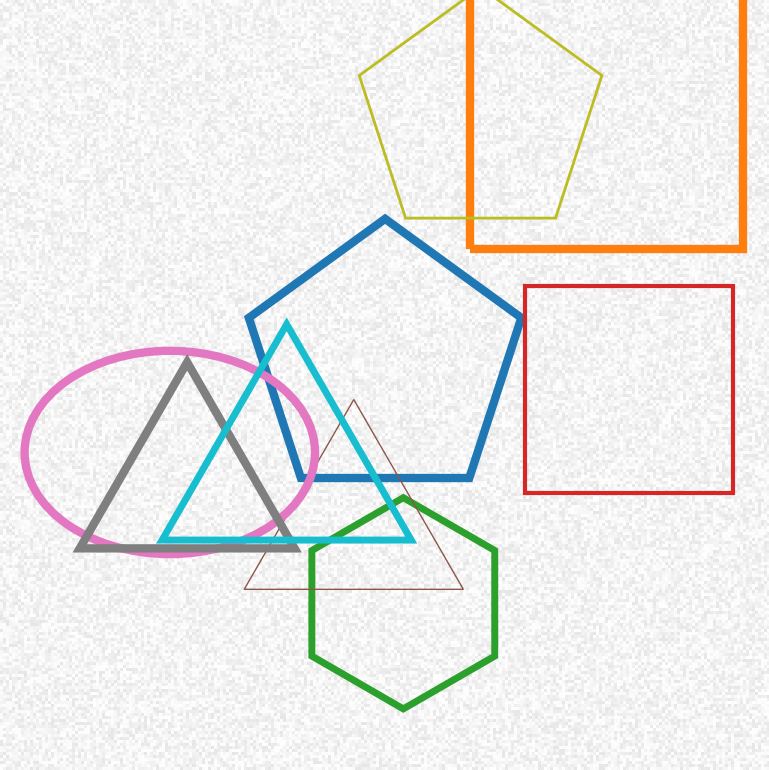[{"shape": "pentagon", "thickness": 3, "radius": 0.93, "center": [0.5, 0.53]}, {"shape": "square", "thickness": 3, "radius": 0.89, "center": [0.787, 0.853]}, {"shape": "hexagon", "thickness": 2.5, "radius": 0.69, "center": [0.524, 0.216]}, {"shape": "square", "thickness": 1.5, "radius": 0.67, "center": [0.817, 0.494]}, {"shape": "triangle", "thickness": 0.5, "radius": 0.82, "center": [0.459, 0.317]}, {"shape": "oval", "thickness": 3, "radius": 0.94, "center": [0.221, 0.412]}, {"shape": "triangle", "thickness": 3, "radius": 0.81, "center": [0.243, 0.368]}, {"shape": "pentagon", "thickness": 1, "radius": 0.83, "center": [0.624, 0.851]}, {"shape": "triangle", "thickness": 2.5, "radius": 0.93, "center": [0.372, 0.392]}]